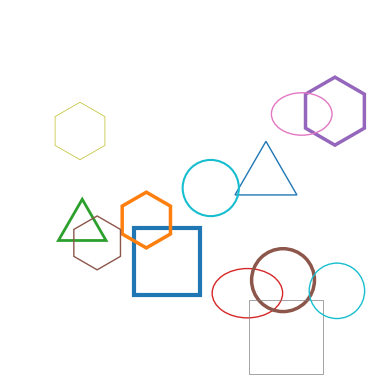[{"shape": "square", "thickness": 3, "radius": 0.43, "center": [0.434, 0.321]}, {"shape": "triangle", "thickness": 1, "radius": 0.46, "center": [0.691, 0.54]}, {"shape": "hexagon", "thickness": 2.5, "radius": 0.36, "center": [0.38, 0.428]}, {"shape": "triangle", "thickness": 2, "radius": 0.36, "center": [0.214, 0.411]}, {"shape": "oval", "thickness": 1, "radius": 0.46, "center": [0.643, 0.238]}, {"shape": "hexagon", "thickness": 2.5, "radius": 0.44, "center": [0.87, 0.711]}, {"shape": "circle", "thickness": 2.5, "radius": 0.41, "center": [0.735, 0.272]}, {"shape": "hexagon", "thickness": 1, "radius": 0.35, "center": [0.252, 0.369]}, {"shape": "oval", "thickness": 1, "radius": 0.39, "center": [0.784, 0.704]}, {"shape": "square", "thickness": 0.5, "radius": 0.48, "center": [0.742, 0.125]}, {"shape": "hexagon", "thickness": 0.5, "radius": 0.37, "center": [0.208, 0.66]}, {"shape": "circle", "thickness": 1.5, "radius": 0.36, "center": [0.547, 0.512]}, {"shape": "circle", "thickness": 1, "radius": 0.36, "center": [0.875, 0.245]}]